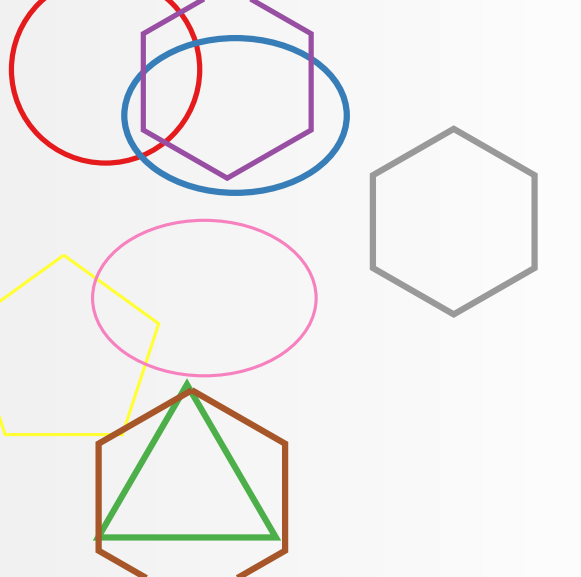[{"shape": "circle", "thickness": 2.5, "radius": 0.81, "center": [0.182, 0.879]}, {"shape": "oval", "thickness": 3, "radius": 0.96, "center": [0.405, 0.799]}, {"shape": "triangle", "thickness": 3, "radius": 0.88, "center": [0.322, 0.157]}, {"shape": "hexagon", "thickness": 2.5, "radius": 0.83, "center": [0.391, 0.857]}, {"shape": "pentagon", "thickness": 1.5, "radius": 0.86, "center": [0.11, 0.386]}, {"shape": "hexagon", "thickness": 3, "radius": 0.93, "center": [0.33, 0.138]}, {"shape": "oval", "thickness": 1.5, "radius": 0.96, "center": [0.352, 0.483]}, {"shape": "hexagon", "thickness": 3, "radius": 0.8, "center": [0.781, 0.615]}]